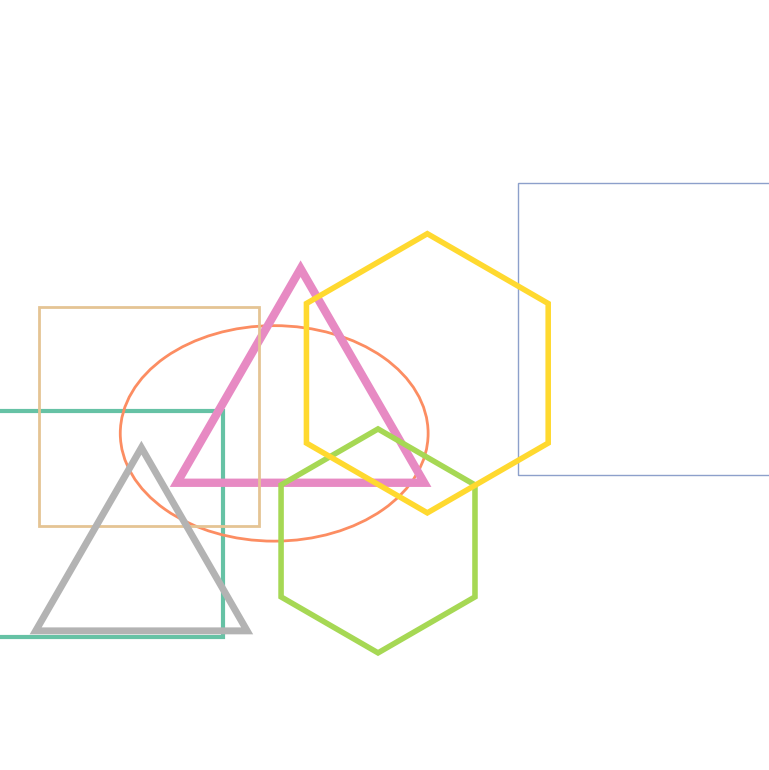[{"shape": "square", "thickness": 1.5, "radius": 0.74, "center": [0.143, 0.32]}, {"shape": "oval", "thickness": 1, "radius": 1.0, "center": [0.356, 0.437]}, {"shape": "square", "thickness": 0.5, "radius": 0.95, "center": [0.862, 0.573]}, {"shape": "triangle", "thickness": 3, "radius": 0.93, "center": [0.39, 0.466]}, {"shape": "hexagon", "thickness": 2, "radius": 0.73, "center": [0.491, 0.298]}, {"shape": "hexagon", "thickness": 2, "radius": 0.91, "center": [0.555, 0.515]}, {"shape": "square", "thickness": 1, "radius": 0.71, "center": [0.194, 0.459]}, {"shape": "triangle", "thickness": 2.5, "radius": 0.79, "center": [0.184, 0.26]}]